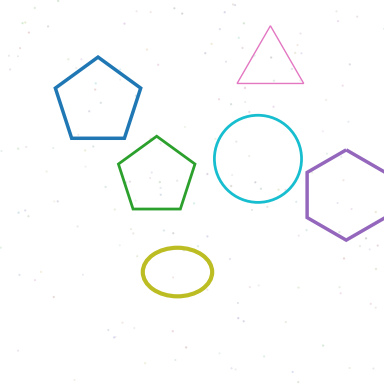[{"shape": "pentagon", "thickness": 2.5, "radius": 0.58, "center": [0.255, 0.735]}, {"shape": "pentagon", "thickness": 2, "radius": 0.52, "center": [0.407, 0.542]}, {"shape": "hexagon", "thickness": 2.5, "radius": 0.59, "center": [0.899, 0.494]}, {"shape": "triangle", "thickness": 1, "radius": 0.5, "center": [0.702, 0.833]}, {"shape": "oval", "thickness": 3, "radius": 0.45, "center": [0.461, 0.293]}, {"shape": "circle", "thickness": 2, "radius": 0.57, "center": [0.67, 0.587]}]